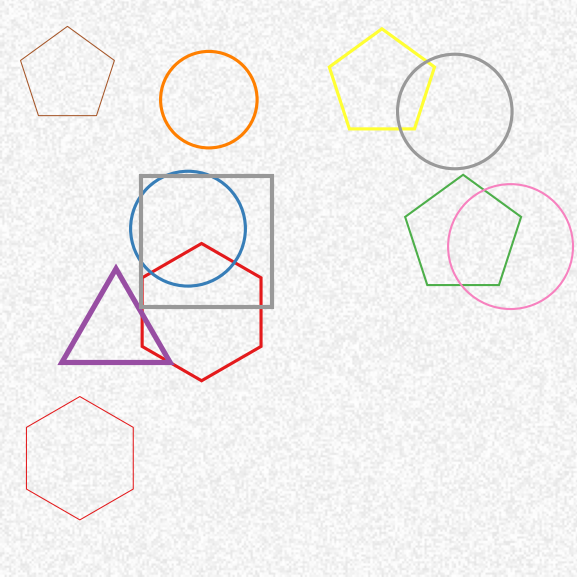[{"shape": "hexagon", "thickness": 0.5, "radius": 0.53, "center": [0.138, 0.206]}, {"shape": "hexagon", "thickness": 1.5, "radius": 0.59, "center": [0.349, 0.459]}, {"shape": "circle", "thickness": 1.5, "radius": 0.5, "center": [0.326, 0.603]}, {"shape": "pentagon", "thickness": 1, "radius": 0.53, "center": [0.802, 0.591]}, {"shape": "triangle", "thickness": 2.5, "radius": 0.54, "center": [0.201, 0.426]}, {"shape": "circle", "thickness": 1.5, "radius": 0.42, "center": [0.362, 0.827]}, {"shape": "pentagon", "thickness": 1.5, "radius": 0.48, "center": [0.661, 0.853]}, {"shape": "pentagon", "thickness": 0.5, "radius": 0.43, "center": [0.117, 0.868]}, {"shape": "circle", "thickness": 1, "radius": 0.54, "center": [0.884, 0.572]}, {"shape": "square", "thickness": 2, "radius": 0.57, "center": [0.357, 0.581]}, {"shape": "circle", "thickness": 1.5, "radius": 0.5, "center": [0.788, 0.806]}]